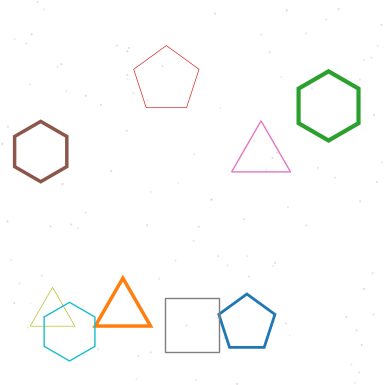[{"shape": "pentagon", "thickness": 2, "radius": 0.38, "center": [0.641, 0.16]}, {"shape": "triangle", "thickness": 2.5, "radius": 0.41, "center": [0.319, 0.195]}, {"shape": "hexagon", "thickness": 3, "radius": 0.45, "center": [0.853, 0.725]}, {"shape": "pentagon", "thickness": 0.5, "radius": 0.45, "center": [0.432, 0.792]}, {"shape": "hexagon", "thickness": 2.5, "radius": 0.39, "center": [0.106, 0.606]}, {"shape": "triangle", "thickness": 1, "radius": 0.44, "center": [0.678, 0.598]}, {"shape": "square", "thickness": 1, "radius": 0.35, "center": [0.499, 0.156]}, {"shape": "triangle", "thickness": 0.5, "radius": 0.34, "center": [0.137, 0.186]}, {"shape": "hexagon", "thickness": 1, "radius": 0.38, "center": [0.181, 0.139]}]